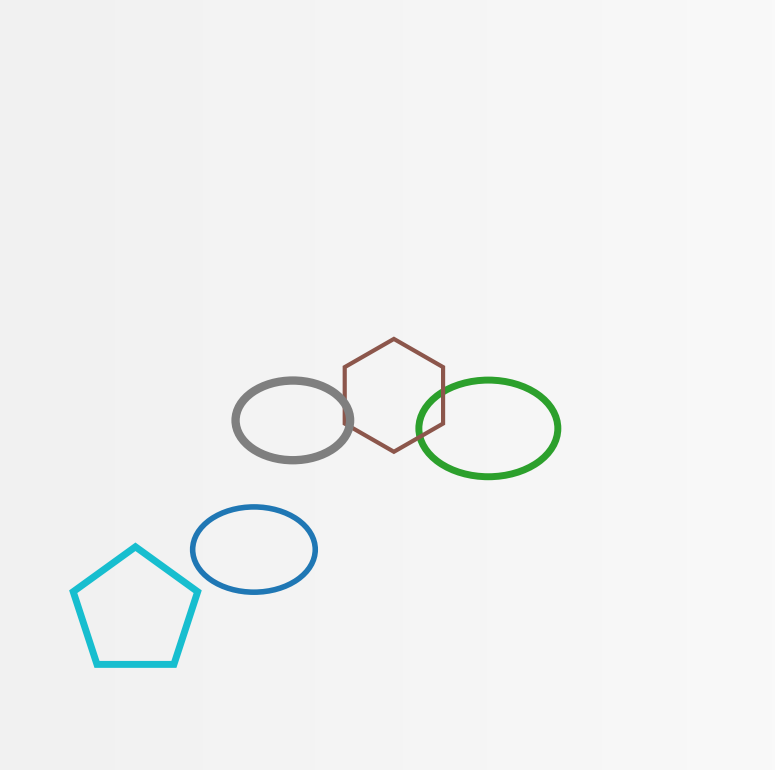[{"shape": "oval", "thickness": 2, "radius": 0.4, "center": [0.328, 0.286]}, {"shape": "oval", "thickness": 2.5, "radius": 0.45, "center": [0.63, 0.444]}, {"shape": "hexagon", "thickness": 1.5, "radius": 0.37, "center": [0.508, 0.487]}, {"shape": "oval", "thickness": 3, "radius": 0.37, "center": [0.378, 0.454]}, {"shape": "pentagon", "thickness": 2.5, "radius": 0.42, "center": [0.175, 0.205]}]